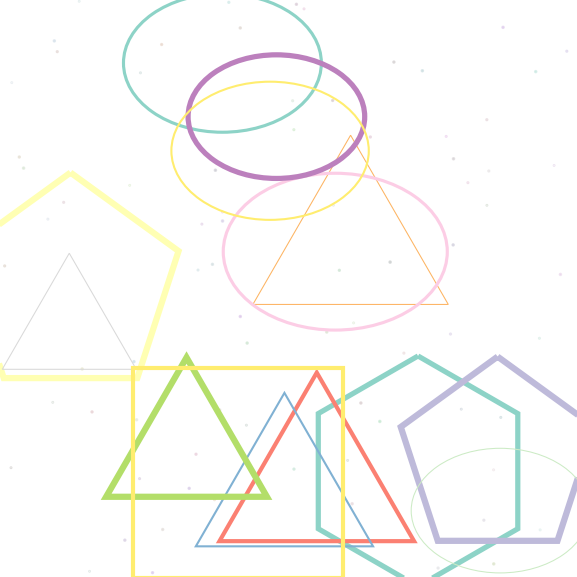[{"shape": "oval", "thickness": 1.5, "radius": 0.86, "center": [0.385, 0.89]}, {"shape": "hexagon", "thickness": 2.5, "radius": 1.0, "center": [0.724, 0.183]}, {"shape": "pentagon", "thickness": 3, "radius": 0.98, "center": [0.122, 0.504]}, {"shape": "pentagon", "thickness": 3, "radius": 0.88, "center": [0.862, 0.205]}, {"shape": "triangle", "thickness": 2, "radius": 0.97, "center": [0.549, 0.159]}, {"shape": "triangle", "thickness": 1, "radius": 0.89, "center": [0.493, 0.142]}, {"shape": "triangle", "thickness": 0.5, "radius": 0.98, "center": [0.607, 0.57]}, {"shape": "triangle", "thickness": 3, "radius": 0.8, "center": [0.323, 0.219]}, {"shape": "oval", "thickness": 1.5, "radius": 0.97, "center": [0.581, 0.563]}, {"shape": "triangle", "thickness": 0.5, "radius": 0.67, "center": [0.12, 0.427]}, {"shape": "oval", "thickness": 2.5, "radius": 0.76, "center": [0.479, 0.797]}, {"shape": "oval", "thickness": 0.5, "radius": 0.77, "center": [0.866, 0.115]}, {"shape": "oval", "thickness": 1, "radius": 0.85, "center": [0.468, 0.738]}, {"shape": "square", "thickness": 2, "radius": 0.91, "center": [0.412, 0.18]}]